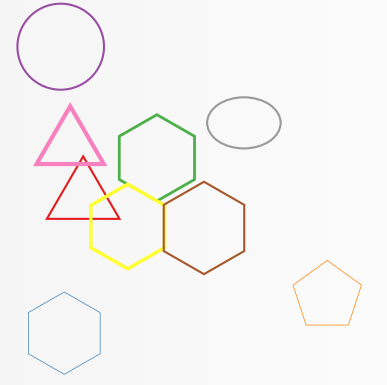[{"shape": "triangle", "thickness": 1.5, "radius": 0.54, "center": [0.215, 0.486]}, {"shape": "hexagon", "thickness": 0.5, "radius": 0.53, "center": [0.166, 0.135]}, {"shape": "hexagon", "thickness": 2, "radius": 0.56, "center": [0.405, 0.59]}, {"shape": "circle", "thickness": 1.5, "radius": 0.56, "center": [0.157, 0.879]}, {"shape": "pentagon", "thickness": 0.5, "radius": 0.46, "center": [0.844, 0.231]}, {"shape": "hexagon", "thickness": 2.5, "radius": 0.55, "center": [0.33, 0.412]}, {"shape": "hexagon", "thickness": 1.5, "radius": 0.6, "center": [0.526, 0.408]}, {"shape": "triangle", "thickness": 3, "radius": 0.5, "center": [0.181, 0.624]}, {"shape": "oval", "thickness": 1.5, "radius": 0.47, "center": [0.629, 0.681]}]